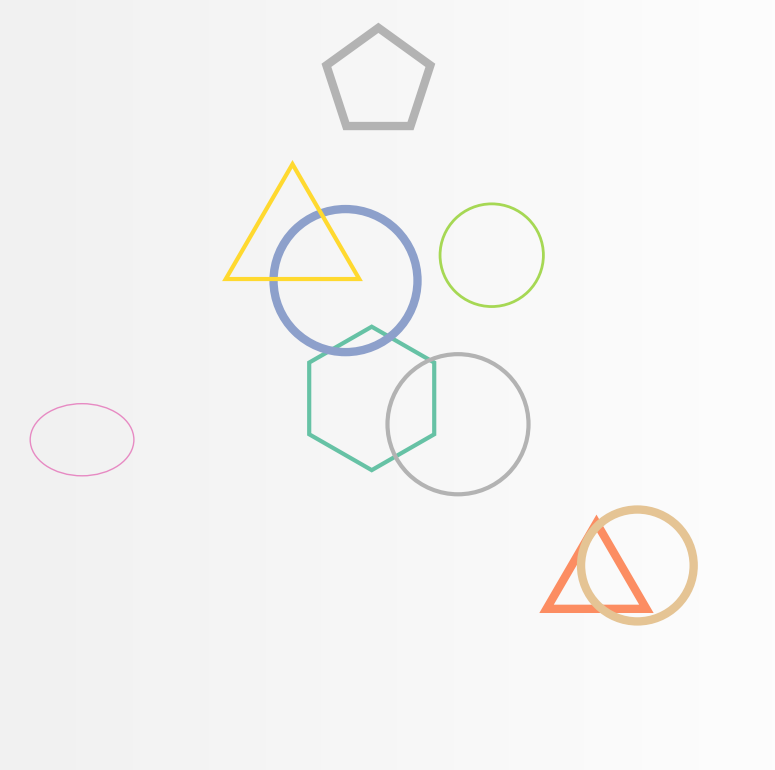[{"shape": "hexagon", "thickness": 1.5, "radius": 0.47, "center": [0.48, 0.483]}, {"shape": "triangle", "thickness": 3, "radius": 0.37, "center": [0.77, 0.247]}, {"shape": "circle", "thickness": 3, "radius": 0.46, "center": [0.446, 0.636]}, {"shape": "oval", "thickness": 0.5, "radius": 0.33, "center": [0.106, 0.429]}, {"shape": "circle", "thickness": 1, "radius": 0.33, "center": [0.634, 0.669]}, {"shape": "triangle", "thickness": 1.5, "radius": 0.5, "center": [0.377, 0.687]}, {"shape": "circle", "thickness": 3, "radius": 0.36, "center": [0.822, 0.266]}, {"shape": "pentagon", "thickness": 3, "radius": 0.35, "center": [0.488, 0.893]}, {"shape": "circle", "thickness": 1.5, "radius": 0.45, "center": [0.591, 0.449]}]